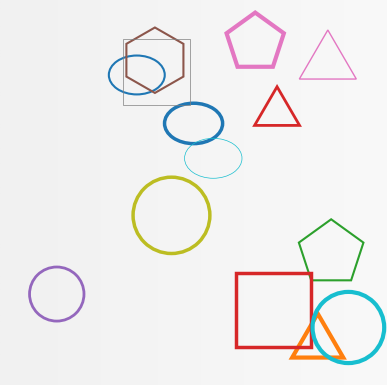[{"shape": "oval", "thickness": 1.5, "radius": 0.36, "center": [0.353, 0.805]}, {"shape": "oval", "thickness": 2.5, "radius": 0.37, "center": [0.5, 0.679]}, {"shape": "triangle", "thickness": 3, "radius": 0.38, "center": [0.82, 0.109]}, {"shape": "pentagon", "thickness": 1.5, "radius": 0.44, "center": [0.855, 0.343]}, {"shape": "triangle", "thickness": 2, "radius": 0.33, "center": [0.715, 0.708]}, {"shape": "square", "thickness": 2.5, "radius": 0.48, "center": [0.706, 0.194]}, {"shape": "circle", "thickness": 2, "radius": 0.35, "center": [0.146, 0.236]}, {"shape": "hexagon", "thickness": 1.5, "radius": 0.42, "center": [0.4, 0.844]}, {"shape": "pentagon", "thickness": 3, "radius": 0.39, "center": [0.659, 0.89]}, {"shape": "triangle", "thickness": 1, "radius": 0.42, "center": [0.846, 0.837]}, {"shape": "square", "thickness": 0.5, "radius": 0.43, "center": [0.404, 0.814]}, {"shape": "circle", "thickness": 2.5, "radius": 0.5, "center": [0.443, 0.441]}, {"shape": "oval", "thickness": 0.5, "radius": 0.37, "center": [0.55, 0.589]}, {"shape": "circle", "thickness": 3, "radius": 0.46, "center": [0.899, 0.149]}]